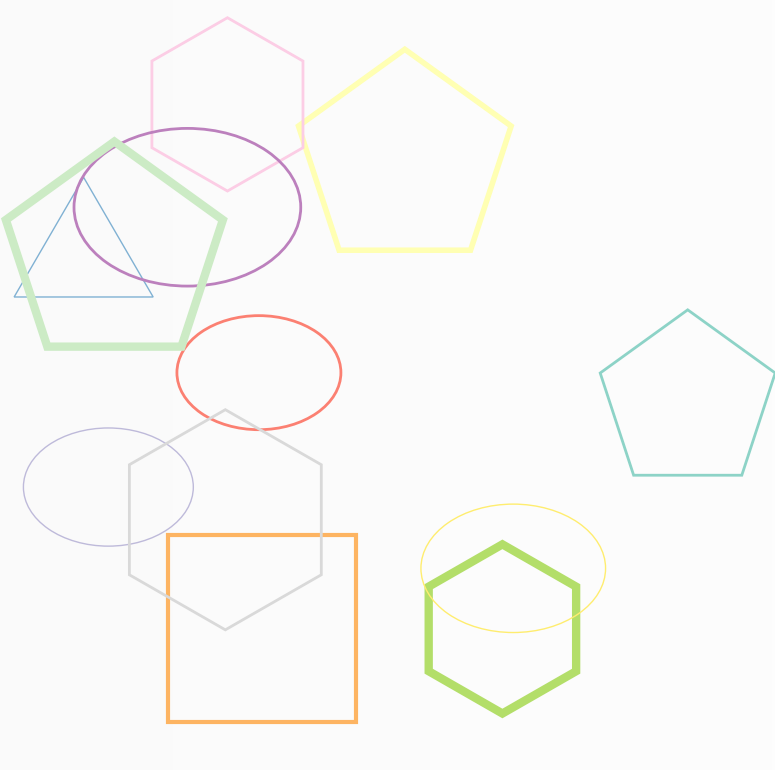[{"shape": "pentagon", "thickness": 1, "radius": 0.59, "center": [0.887, 0.479]}, {"shape": "pentagon", "thickness": 2, "radius": 0.72, "center": [0.522, 0.792]}, {"shape": "oval", "thickness": 0.5, "radius": 0.55, "center": [0.14, 0.367]}, {"shape": "oval", "thickness": 1, "radius": 0.53, "center": [0.334, 0.516]}, {"shape": "triangle", "thickness": 0.5, "radius": 0.52, "center": [0.108, 0.666]}, {"shape": "square", "thickness": 1.5, "radius": 0.61, "center": [0.339, 0.184]}, {"shape": "hexagon", "thickness": 3, "radius": 0.55, "center": [0.648, 0.183]}, {"shape": "hexagon", "thickness": 1, "radius": 0.56, "center": [0.293, 0.864]}, {"shape": "hexagon", "thickness": 1, "radius": 0.71, "center": [0.291, 0.325]}, {"shape": "oval", "thickness": 1, "radius": 0.73, "center": [0.242, 0.731]}, {"shape": "pentagon", "thickness": 3, "radius": 0.74, "center": [0.148, 0.669]}, {"shape": "oval", "thickness": 0.5, "radius": 0.6, "center": [0.662, 0.262]}]